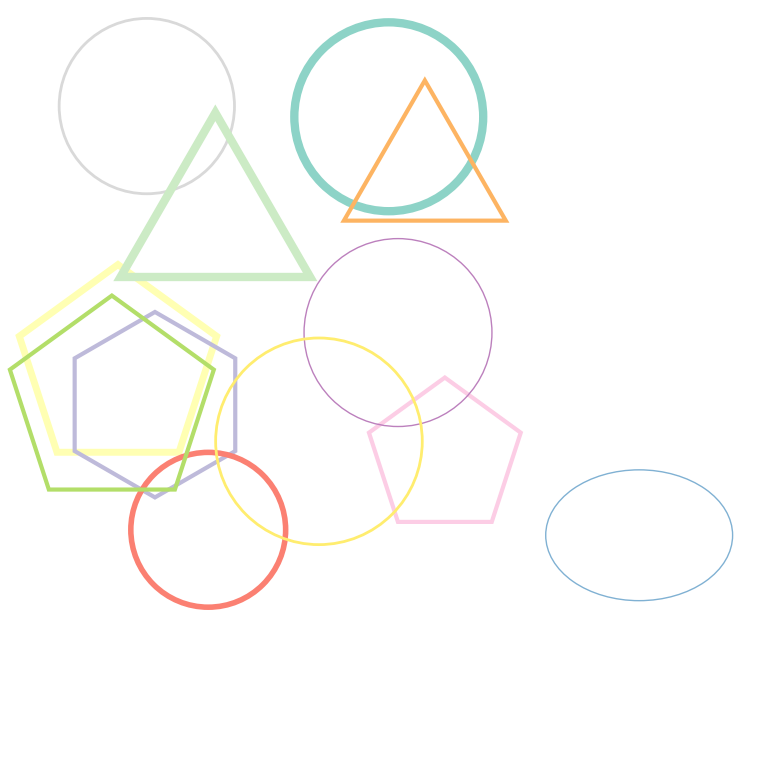[{"shape": "circle", "thickness": 3, "radius": 0.61, "center": [0.505, 0.848]}, {"shape": "pentagon", "thickness": 2.5, "radius": 0.67, "center": [0.153, 0.522]}, {"shape": "hexagon", "thickness": 1.5, "radius": 0.6, "center": [0.201, 0.474]}, {"shape": "circle", "thickness": 2, "radius": 0.5, "center": [0.27, 0.312]}, {"shape": "oval", "thickness": 0.5, "radius": 0.61, "center": [0.83, 0.305]}, {"shape": "triangle", "thickness": 1.5, "radius": 0.61, "center": [0.552, 0.774]}, {"shape": "pentagon", "thickness": 1.5, "radius": 0.7, "center": [0.145, 0.477]}, {"shape": "pentagon", "thickness": 1.5, "radius": 0.52, "center": [0.578, 0.406]}, {"shape": "circle", "thickness": 1, "radius": 0.57, "center": [0.191, 0.862]}, {"shape": "circle", "thickness": 0.5, "radius": 0.61, "center": [0.517, 0.568]}, {"shape": "triangle", "thickness": 3, "radius": 0.71, "center": [0.28, 0.711]}, {"shape": "circle", "thickness": 1, "radius": 0.67, "center": [0.414, 0.427]}]